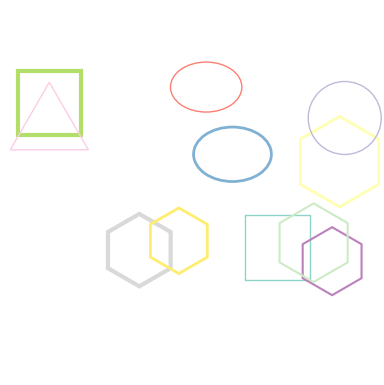[{"shape": "square", "thickness": 1, "radius": 0.42, "center": [0.722, 0.356]}, {"shape": "hexagon", "thickness": 2, "radius": 0.59, "center": [0.882, 0.58]}, {"shape": "circle", "thickness": 1, "radius": 0.47, "center": [0.895, 0.694]}, {"shape": "oval", "thickness": 1, "radius": 0.46, "center": [0.535, 0.774]}, {"shape": "oval", "thickness": 2, "radius": 0.51, "center": [0.604, 0.599]}, {"shape": "square", "thickness": 3, "radius": 0.41, "center": [0.128, 0.733]}, {"shape": "triangle", "thickness": 1, "radius": 0.59, "center": [0.128, 0.669]}, {"shape": "hexagon", "thickness": 3, "radius": 0.47, "center": [0.362, 0.35]}, {"shape": "hexagon", "thickness": 1.5, "radius": 0.44, "center": [0.863, 0.322]}, {"shape": "hexagon", "thickness": 1.5, "radius": 0.51, "center": [0.815, 0.37]}, {"shape": "hexagon", "thickness": 2, "radius": 0.43, "center": [0.465, 0.375]}]